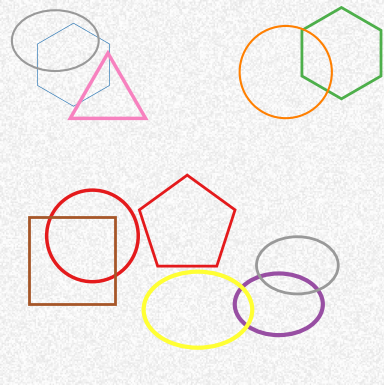[{"shape": "circle", "thickness": 2.5, "radius": 0.59, "center": [0.24, 0.387]}, {"shape": "pentagon", "thickness": 2, "radius": 0.65, "center": [0.486, 0.414]}, {"shape": "hexagon", "thickness": 0.5, "radius": 0.54, "center": [0.191, 0.832]}, {"shape": "hexagon", "thickness": 2, "radius": 0.59, "center": [0.887, 0.862]}, {"shape": "oval", "thickness": 3, "radius": 0.57, "center": [0.724, 0.21]}, {"shape": "circle", "thickness": 1.5, "radius": 0.6, "center": [0.742, 0.813]}, {"shape": "oval", "thickness": 3, "radius": 0.71, "center": [0.514, 0.196]}, {"shape": "square", "thickness": 2, "radius": 0.56, "center": [0.187, 0.324]}, {"shape": "triangle", "thickness": 2.5, "radius": 0.57, "center": [0.28, 0.749]}, {"shape": "oval", "thickness": 2, "radius": 0.53, "center": [0.772, 0.311]}, {"shape": "oval", "thickness": 1.5, "radius": 0.56, "center": [0.144, 0.894]}]